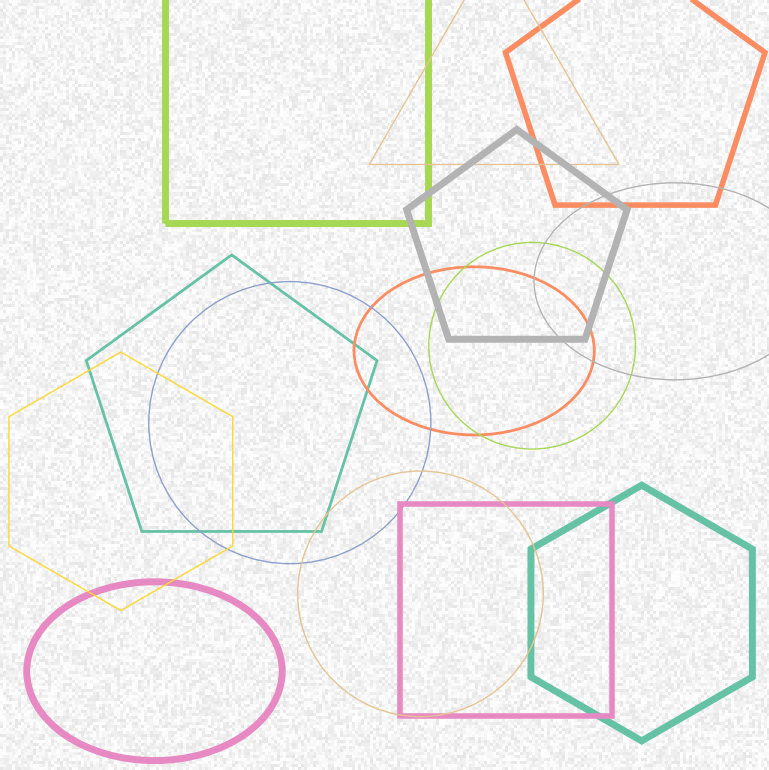[{"shape": "hexagon", "thickness": 2.5, "radius": 0.83, "center": [0.833, 0.204]}, {"shape": "pentagon", "thickness": 1, "radius": 0.99, "center": [0.301, 0.47]}, {"shape": "oval", "thickness": 1, "radius": 0.78, "center": [0.616, 0.544]}, {"shape": "pentagon", "thickness": 2, "radius": 0.89, "center": [0.825, 0.877]}, {"shape": "circle", "thickness": 0.5, "radius": 0.92, "center": [0.376, 0.451]}, {"shape": "oval", "thickness": 2.5, "radius": 0.83, "center": [0.201, 0.128]}, {"shape": "square", "thickness": 2, "radius": 0.69, "center": [0.658, 0.208]}, {"shape": "square", "thickness": 2.5, "radius": 0.85, "center": [0.385, 0.881]}, {"shape": "circle", "thickness": 0.5, "radius": 0.67, "center": [0.691, 0.551]}, {"shape": "hexagon", "thickness": 0.5, "radius": 0.84, "center": [0.157, 0.375]}, {"shape": "triangle", "thickness": 0.5, "radius": 0.94, "center": [0.642, 0.88]}, {"shape": "circle", "thickness": 0.5, "radius": 0.8, "center": [0.546, 0.229]}, {"shape": "pentagon", "thickness": 2.5, "radius": 0.75, "center": [0.671, 0.681]}, {"shape": "oval", "thickness": 0.5, "radius": 0.91, "center": [0.876, 0.635]}]